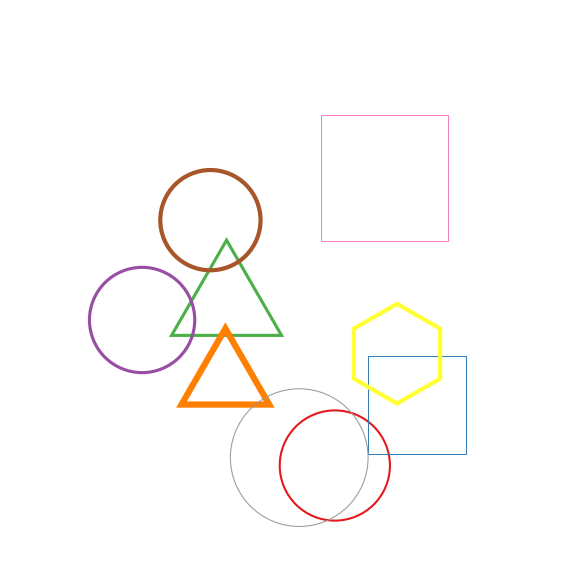[{"shape": "circle", "thickness": 1, "radius": 0.48, "center": [0.58, 0.193]}, {"shape": "square", "thickness": 0.5, "radius": 0.42, "center": [0.722, 0.297]}, {"shape": "triangle", "thickness": 1.5, "radius": 0.55, "center": [0.392, 0.473]}, {"shape": "circle", "thickness": 1.5, "radius": 0.46, "center": [0.246, 0.445]}, {"shape": "triangle", "thickness": 3, "radius": 0.44, "center": [0.39, 0.342]}, {"shape": "hexagon", "thickness": 2, "radius": 0.43, "center": [0.687, 0.387]}, {"shape": "circle", "thickness": 2, "radius": 0.43, "center": [0.364, 0.618]}, {"shape": "square", "thickness": 0.5, "radius": 0.55, "center": [0.665, 0.691]}, {"shape": "circle", "thickness": 0.5, "radius": 0.6, "center": [0.518, 0.207]}]